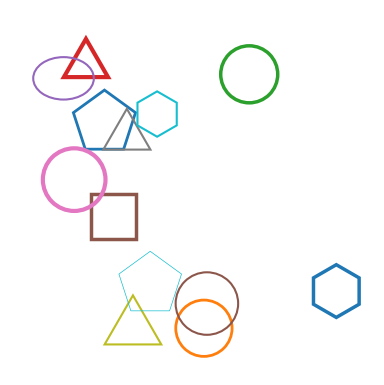[{"shape": "hexagon", "thickness": 2.5, "radius": 0.34, "center": [0.874, 0.244]}, {"shape": "pentagon", "thickness": 2, "radius": 0.42, "center": [0.271, 0.681]}, {"shape": "circle", "thickness": 2, "radius": 0.37, "center": [0.53, 0.147]}, {"shape": "circle", "thickness": 2.5, "radius": 0.37, "center": [0.647, 0.807]}, {"shape": "triangle", "thickness": 3, "radius": 0.33, "center": [0.223, 0.833]}, {"shape": "oval", "thickness": 1.5, "radius": 0.39, "center": [0.165, 0.797]}, {"shape": "circle", "thickness": 1.5, "radius": 0.41, "center": [0.537, 0.212]}, {"shape": "square", "thickness": 2.5, "radius": 0.29, "center": [0.295, 0.438]}, {"shape": "circle", "thickness": 3, "radius": 0.41, "center": [0.193, 0.533]}, {"shape": "triangle", "thickness": 1.5, "radius": 0.35, "center": [0.33, 0.647]}, {"shape": "triangle", "thickness": 1.5, "radius": 0.42, "center": [0.345, 0.148]}, {"shape": "hexagon", "thickness": 1.5, "radius": 0.29, "center": [0.408, 0.704]}, {"shape": "pentagon", "thickness": 0.5, "radius": 0.43, "center": [0.39, 0.262]}]